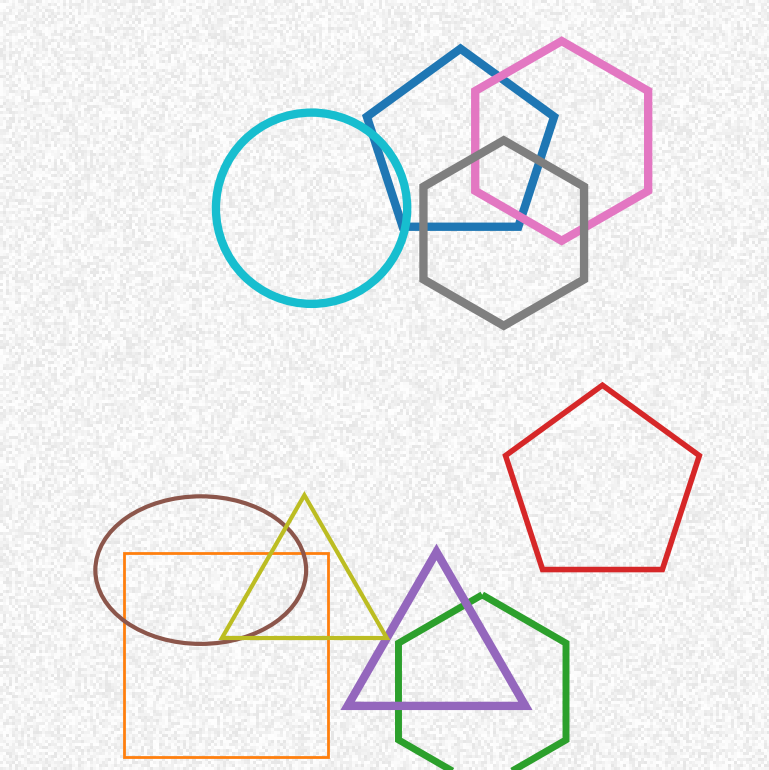[{"shape": "pentagon", "thickness": 3, "radius": 0.64, "center": [0.598, 0.809]}, {"shape": "square", "thickness": 1, "radius": 0.66, "center": [0.293, 0.15]}, {"shape": "hexagon", "thickness": 2.5, "radius": 0.63, "center": [0.626, 0.102]}, {"shape": "pentagon", "thickness": 2, "radius": 0.66, "center": [0.782, 0.367]}, {"shape": "triangle", "thickness": 3, "radius": 0.67, "center": [0.567, 0.15]}, {"shape": "oval", "thickness": 1.5, "radius": 0.68, "center": [0.261, 0.26]}, {"shape": "hexagon", "thickness": 3, "radius": 0.65, "center": [0.729, 0.817]}, {"shape": "hexagon", "thickness": 3, "radius": 0.6, "center": [0.654, 0.697]}, {"shape": "triangle", "thickness": 1.5, "radius": 0.62, "center": [0.395, 0.233]}, {"shape": "circle", "thickness": 3, "radius": 0.62, "center": [0.405, 0.73]}]